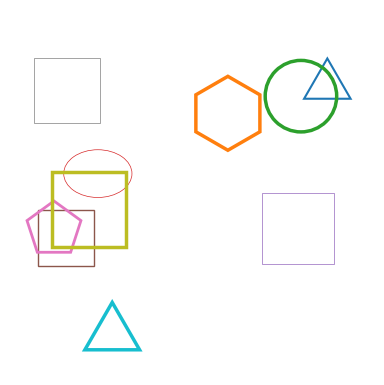[{"shape": "triangle", "thickness": 1.5, "radius": 0.35, "center": [0.85, 0.778]}, {"shape": "hexagon", "thickness": 2.5, "radius": 0.48, "center": [0.592, 0.706]}, {"shape": "circle", "thickness": 2.5, "radius": 0.46, "center": [0.782, 0.75]}, {"shape": "oval", "thickness": 0.5, "radius": 0.44, "center": [0.254, 0.549]}, {"shape": "square", "thickness": 0.5, "radius": 0.47, "center": [0.773, 0.406]}, {"shape": "square", "thickness": 1, "radius": 0.37, "center": [0.171, 0.382]}, {"shape": "pentagon", "thickness": 2, "radius": 0.37, "center": [0.14, 0.404]}, {"shape": "square", "thickness": 0.5, "radius": 0.43, "center": [0.174, 0.764]}, {"shape": "square", "thickness": 2.5, "radius": 0.49, "center": [0.231, 0.455]}, {"shape": "triangle", "thickness": 2.5, "radius": 0.41, "center": [0.291, 0.132]}]